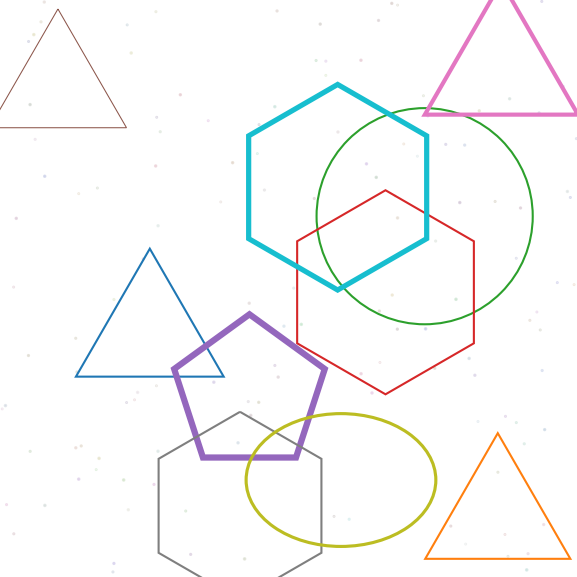[{"shape": "triangle", "thickness": 1, "radius": 0.74, "center": [0.259, 0.421]}, {"shape": "triangle", "thickness": 1, "radius": 0.73, "center": [0.862, 0.104]}, {"shape": "circle", "thickness": 1, "radius": 0.94, "center": [0.735, 0.625]}, {"shape": "hexagon", "thickness": 1, "radius": 0.88, "center": [0.668, 0.493]}, {"shape": "pentagon", "thickness": 3, "radius": 0.69, "center": [0.432, 0.318]}, {"shape": "triangle", "thickness": 0.5, "radius": 0.69, "center": [0.1, 0.846]}, {"shape": "triangle", "thickness": 2, "radius": 0.77, "center": [0.868, 0.877]}, {"shape": "hexagon", "thickness": 1, "radius": 0.81, "center": [0.416, 0.123]}, {"shape": "oval", "thickness": 1.5, "radius": 0.82, "center": [0.59, 0.168]}, {"shape": "hexagon", "thickness": 2.5, "radius": 0.89, "center": [0.585, 0.675]}]